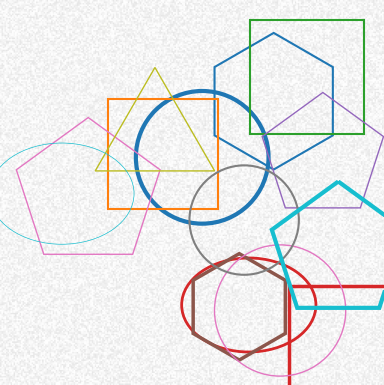[{"shape": "hexagon", "thickness": 1.5, "radius": 0.89, "center": [0.711, 0.737]}, {"shape": "circle", "thickness": 3, "radius": 0.86, "center": [0.525, 0.591]}, {"shape": "square", "thickness": 1.5, "radius": 0.71, "center": [0.423, 0.601]}, {"shape": "square", "thickness": 1.5, "radius": 0.74, "center": [0.798, 0.8]}, {"shape": "oval", "thickness": 2, "radius": 0.87, "center": [0.646, 0.208]}, {"shape": "square", "thickness": 2.5, "radius": 0.69, "center": [0.888, 0.12]}, {"shape": "pentagon", "thickness": 1, "radius": 0.83, "center": [0.839, 0.594]}, {"shape": "hexagon", "thickness": 2.5, "radius": 0.69, "center": [0.621, 0.203]}, {"shape": "pentagon", "thickness": 1, "radius": 0.98, "center": [0.229, 0.498]}, {"shape": "circle", "thickness": 1, "radius": 0.85, "center": [0.728, 0.194]}, {"shape": "circle", "thickness": 1.5, "radius": 0.71, "center": [0.634, 0.428]}, {"shape": "triangle", "thickness": 1, "radius": 0.9, "center": [0.402, 0.646]}, {"shape": "pentagon", "thickness": 3, "radius": 0.91, "center": [0.879, 0.347]}, {"shape": "oval", "thickness": 0.5, "radius": 0.94, "center": [0.16, 0.497]}]